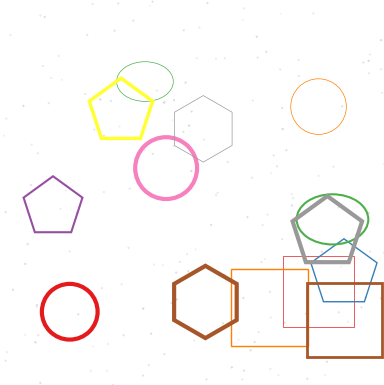[{"shape": "square", "thickness": 0.5, "radius": 0.46, "center": [0.826, 0.243]}, {"shape": "circle", "thickness": 3, "radius": 0.36, "center": [0.181, 0.19]}, {"shape": "pentagon", "thickness": 1, "radius": 0.45, "center": [0.893, 0.289]}, {"shape": "oval", "thickness": 1.5, "radius": 0.47, "center": [0.864, 0.43]}, {"shape": "oval", "thickness": 0.5, "radius": 0.37, "center": [0.377, 0.788]}, {"shape": "pentagon", "thickness": 1.5, "radius": 0.4, "center": [0.138, 0.462]}, {"shape": "square", "thickness": 1, "radius": 0.5, "center": [0.699, 0.202]}, {"shape": "circle", "thickness": 0.5, "radius": 0.36, "center": [0.827, 0.723]}, {"shape": "pentagon", "thickness": 2.5, "radius": 0.43, "center": [0.314, 0.711]}, {"shape": "hexagon", "thickness": 3, "radius": 0.47, "center": [0.534, 0.216]}, {"shape": "square", "thickness": 2, "radius": 0.48, "center": [0.895, 0.17]}, {"shape": "circle", "thickness": 3, "radius": 0.4, "center": [0.432, 0.563]}, {"shape": "hexagon", "thickness": 0.5, "radius": 0.43, "center": [0.528, 0.665]}, {"shape": "pentagon", "thickness": 3, "radius": 0.47, "center": [0.85, 0.396]}]